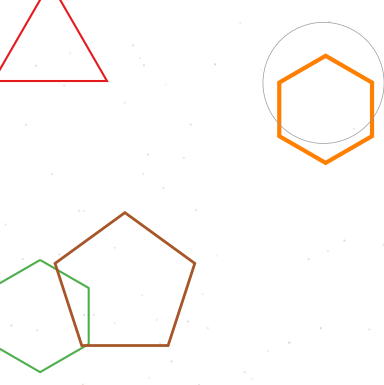[{"shape": "triangle", "thickness": 1.5, "radius": 0.85, "center": [0.13, 0.875]}, {"shape": "hexagon", "thickness": 1.5, "radius": 0.73, "center": [0.104, 0.179]}, {"shape": "hexagon", "thickness": 3, "radius": 0.7, "center": [0.846, 0.716]}, {"shape": "pentagon", "thickness": 2, "radius": 0.95, "center": [0.324, 0.257]}, {"shape": "circle", "thickness": 0.5, "radius": 0.79, "center": [0.84, 0.785]}]